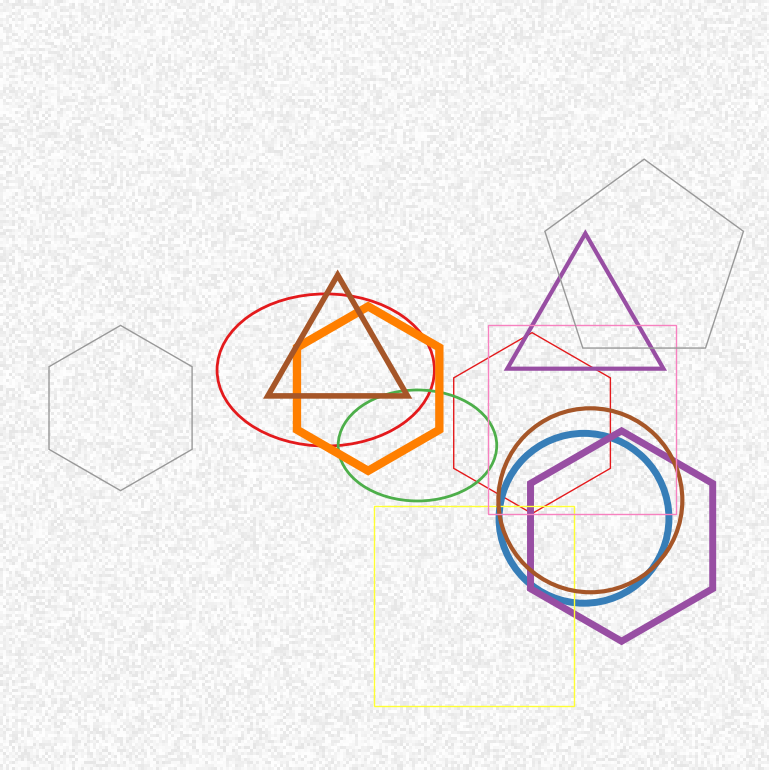[{"shape": "oval", "thickness": 1, "radius": 0.71, "center": [0.423, 0.519]}, {"shape": "hexagon", "thickness": 0.5, "radius": 0.59, "center": [0.691, 0.451]}, {"shape": "circle", "thickness": 2.5, "radius": 0.55, "center": [0.758, 0.327]}, {"shape": "oval", "thickness": 1, "radius": 0.51, "center": [0.542, 0.421]}, {"shape": "triangle", "thickness": 1.5, "radius": 0.59, "center": [0.76, 0.58]}, {"shape": "hexagon", "thickness": 2.5, "radius": 0.68, "center": [0.807, 0.304]}, {"shape": "hexagon", "thickness": 3, "radius": 0.53, "center": [0.478, 0.495]}, {"shape": "square", "thickness": 0.5, "radius": 0.65, "center": [0.616, 0.213]}, {"shape": "circle", "thickness": 1.5, "radius": 0.6, "center": [0.767, 0.35]}, {"shape": "triangle", "thickness": 2, "radius": 0.52, "center": [0.439, 0.538]}, {"shape": "square", "thickness": 0.5, "radius": 0.61, "center": [0.755, 0.455]}, {"shape": "pentagon", "thickness": 0.5, "radius": 0.68, "center": [0.837, 0.658]}, {"shape": "hexagon", "thickness": 0.5, "radius": 0.54, "center": [0.157, 0.47]}]